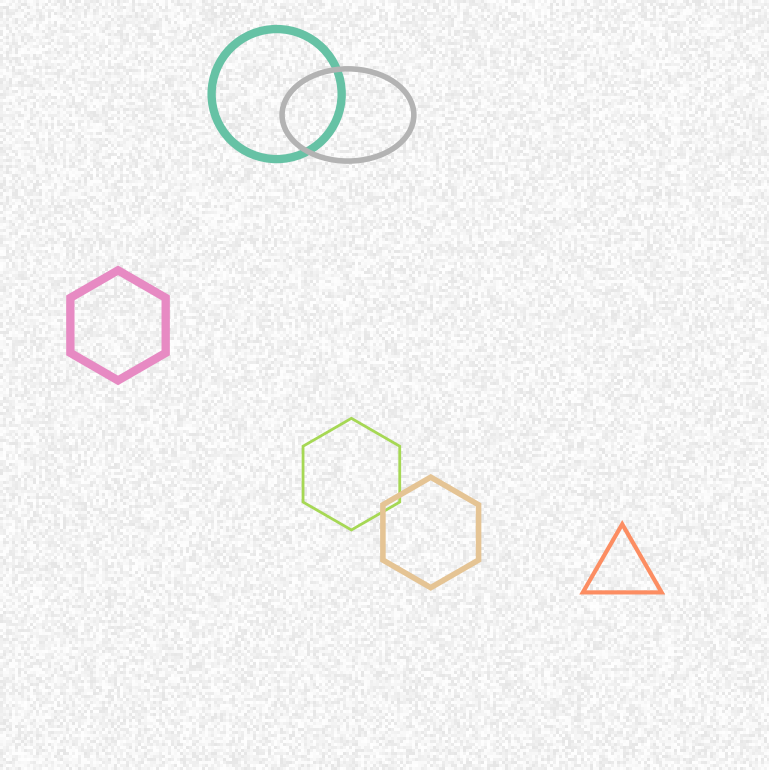[{"shape": "circle", "thickness": 3, "radius": 0.42, "center": [0.359, 0.878]}, {"shape": "triangle", "thickness": 1.5, "radius": 0.3, "center": [0.808, 0.26]}, {"shape": "hexagon", "thickness": 3, "radius": 0.36, "center": [0.153, 0.577]}, {"shape": "hexagon", "thickness": 1, "radius": 0.36, "center": [0.456, 0.384]}, {"shape": "hexagon", "thickness": 2, "radius": 0.36, "center": [0.559, 0.309]}, {"shape": "oval", "thickness": 2, "radius": 0.43, "center": [0.452, 0.851]}]